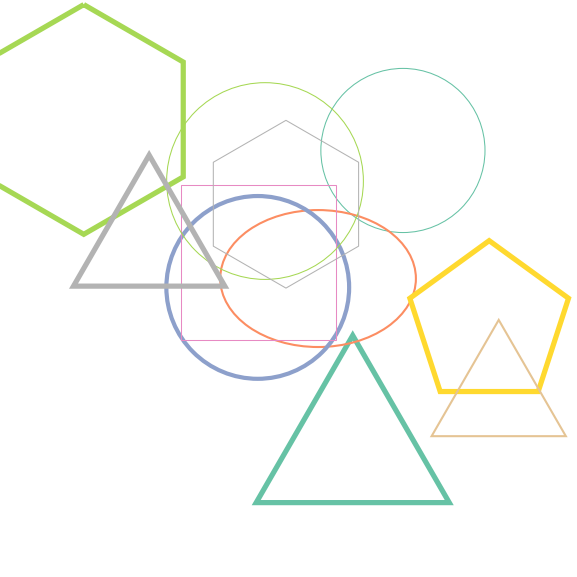[{"shape": "circle", "thickness": 0.5, "radius": 0.71, "center": [0.698, 0.739]}, {"shape": "triangle", "thickness": 2.5, "radius": 0.96, "center": [0.611, 0.225]}, {"shape": "oval", "thickness": 1, "radius": 0.85, "center": [0.551, 0.517]}, {"shape": "circle", "thickness": 2, "radius": 0.79, "center": [0.446, 0.501]}, {"shape": "square", "thickness": 0.5, "radius": 0.67, "center": [0.448, 0.545]}, {"shape": "circle", "thickness": 0.5, "radius": 0.85, "center": [0.459, 0.686]}, {"shape": "hexagon", "thickness": 2.5, "radius": 0.99, "center": [0.145, 0.792]}, {"shape": "pentagon", "thickness": 2.5, "radius": 0.72, "center": [0.847, 0.438]}, {"shape": "triangle", "thickness": 1, "radius": 0.67, "center": [0.864, 0.311]}, {"shape": "triangle", "thickness": 2.5, "radius": 0.76, "center": [0.258, 0.579]}, {"shape": "hexagon", "thickness": 0.5, "radius": 0.73, "center": [0.495, 0.646]}]